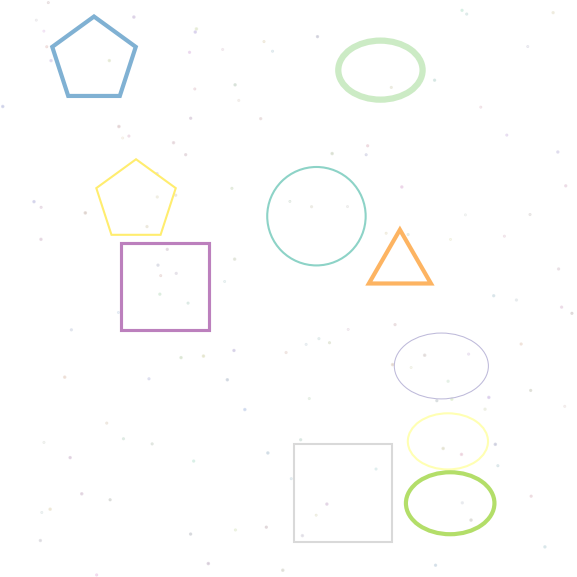[{"shape": "circle", "thickness": 1, "radius": 0.43, "center": [0.548, 0.625]}, {"shape": "oval", "thickness": 1, "radius": 0.35, "center": [0.776, 0.235]}, {"shape": "oval", "thickness": 0.5, "radius": 0.41, "center": [0.764, 0.365]}, {"shape": "pentagon", "thickness": 2, "radius": 0.38, "center": [0.163, 0.894]}, {"shape": "triangle", "thickness": 2, "radius": 0.31, "center": [0.693, 0.539]}, {"shape": "oval", "thickness": 2, "radius": 0.38, "center": [0.78, 0.128]}, {"shape": "square", "thickness": 1, "radius": 0.42, "center": [0.593, 0.146]}, {"shape": "square", "thickness": 1.5, "radius": 0.38, "center": [0.286, 0.503]}, {"shape": "oval", "thickness": 3, "radius": 0.36, "center": [0.659, 0.878]}, {"shape": "pentagon", "thickness": 1, "radius": 0.36, "center": [0.236, 0.651]}]